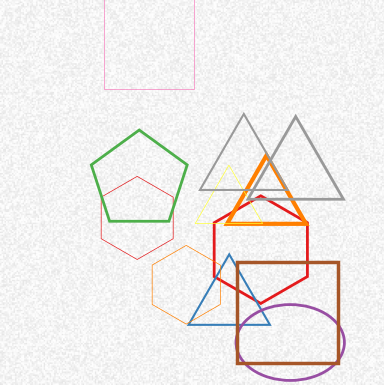[{"shape": "hexagon", "thickness": 0.5, "radius": 0.54, "center": [0.356, 0.434]}, {"shape": "hexagon", "thickness": 2, "radius": 0.7, "center": [0.677, 0.352]}, {"shape": "triangle", "thickness": 1.5, "radius": 0.61, "center": [0.595, 0.217]}, {"shape": "pentagon", "thickness": 2, "radius": 0.65, "center": [0.362, 0.531]}, {"shape": "oval", "thickness": 2, "radius": 0.7, "center": [0.754, 0.11]}, {"shape": "triangle", "thickness": 3, "radius": 0.59, "center": [0.692, 0.478]}, {"shape": "hexagon", "thickness": 0.5, "radius": 0.51, "center": [0.484, 0.26]}, {"shape": "triangle", "thickness": 0.5, "radius": 0.51, "center": [0.595, 0.47]}, {"shape": "square", "thickness": 2.5, "radius": 0.66, "center": [0.747, 0.188]}, {"shape": "square", "thickness": 0.5, "radius": 0.58, "center": [0.386, 0.886]}, {"shape": "triangle", "thickness": 1.5, "radius": 0.66, "center": [0.633, 0.572]}, {"shape": "triangle", "thickness": 2, "radius": 0.72, "center": [0.768, 0.554]}]